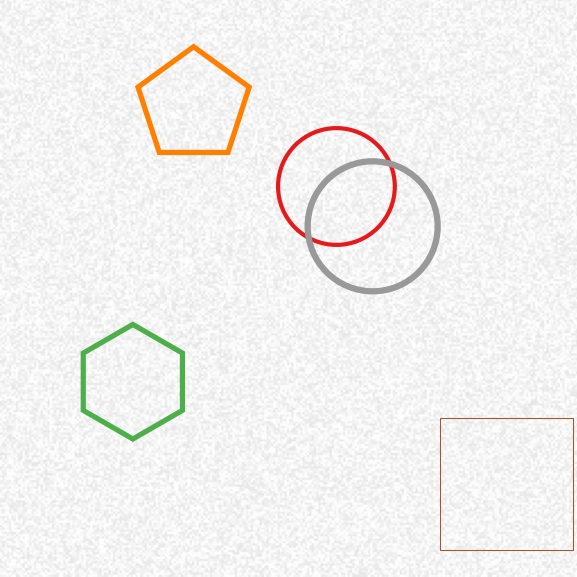[{"shape": "circle", "thickness": 2, "radius": 0.51, "center": [0.583, 0.676]}, {"shape": "hexagon", "thickness": 2.5, "radius": 0.5, "center": [0.23, 0.338]}, {"shape": "pentagon", "thickness": 2.5, "radius": 0.51, "center": [0.335, 0.817]}, {"shape": "square", "thickness": 0.5, "radius": 0.57, "center": [0.876, 0.161]}, {"shape": "circle", "thickness": 3, "radius": 0.56, "center": [0.645, 0.607]}]